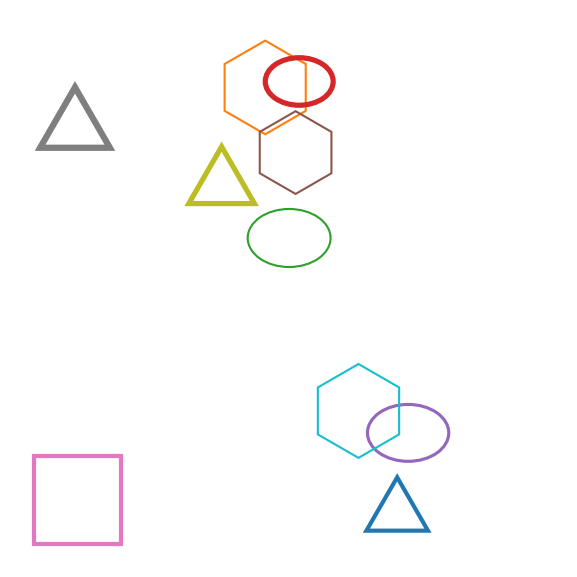[{"shape": "triangle", "thickness": 2, "radius": 0.31, "center": [0.688, 0.111]}, {"shape": "hexagon", "thickness": 1, "radius": 0.41, "center": [0.459, 0.848]}, {"shape": "oval", "thickness": 1, "radius": 0.36, "center": [0.501, 0.587]}, {"shape": "oval", "thickness": 2.5, "radius": 0.29, "center": [0.518, 0.858]}, {"shape": "oval", "thickness": 1.5, "radius": 0.35, "center": [0.707, 0.25]}, {"shape": "hexagon", "thickness": 1, "radius": 0.36, "center": [0.512, 0.735]}, {"shape": "square", "thickness": 2, "radius": 0.38, "center": [0.135, 0.133]}, {"shape": "triangle", "thickness": 3, "radius": 0.35, "center": [0.13, 0.778]}, {"shape": "triangle", "thickness": 2.5, "radius": 0.33, "center": [0.384, 0.679]}, {"shape": "hexagon", "thickness": 1, "radius": 0.41, "center": [0.621, 0.288]}]